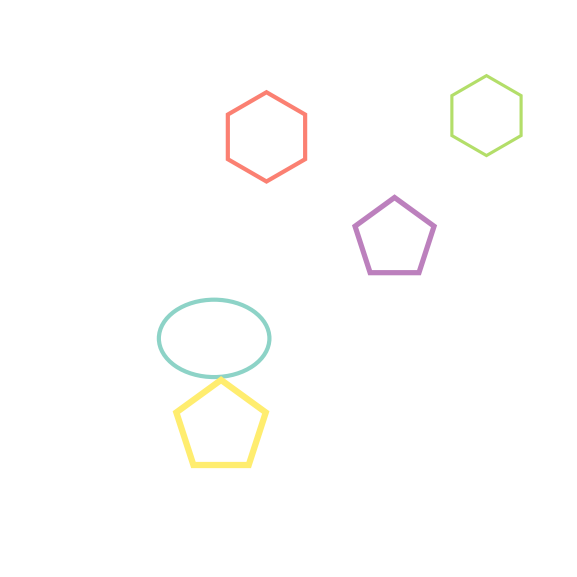[{"shape": "oval", "thickness": 2, "radius": 0.48, "center": [0.371, 0.413]}, {"shape": "hexagon", "thickness": 2, "radius": 0.39, "center": [0.461, 0.762]}, {"shape": "hexagon", "thickness": 1.5, "radius": 0.35, "center": [0.842, 0.799]}, {"shape": "pentagon", "thickness": 2.5, "radius": 0.36, "center": [0.683, 0.585]}, {"shape": "pentagon", "thickness": 3, "radius": 0.41, "center": [0.383, 0.26]}]